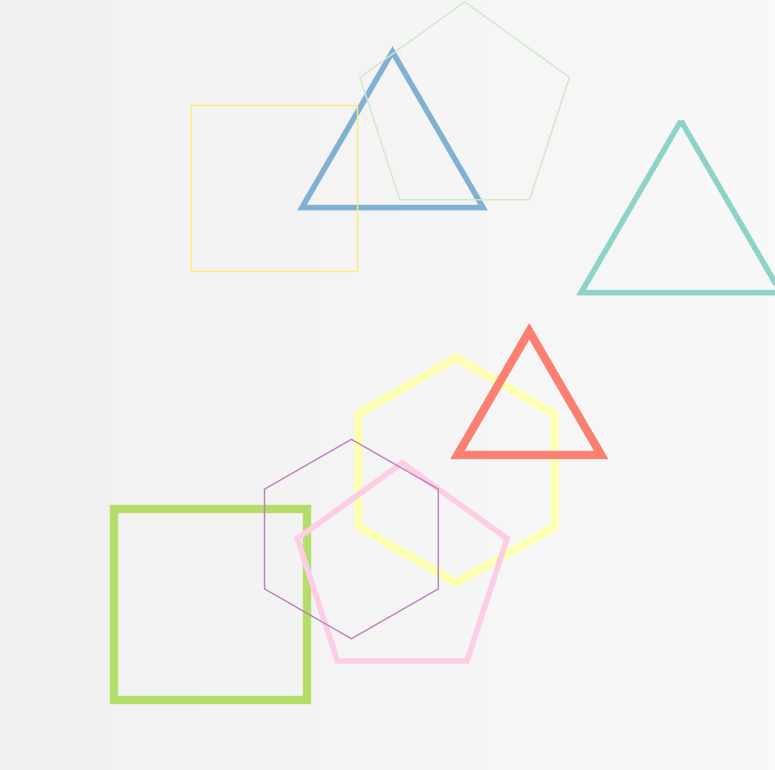[{"shape": "triangle", "thickness": 2, "radius": 0.74, "center": [0.879, 0.694]}, {"shape": "hexagon", "thickness": 3, "radius": 0.73, "center": [0.589, 0.389]}, {"shape": "triangle", "thickness": 3, "radius": 0.54, "center": [0.683, 0.463]}, {"shape": "triangle", "thickness": 2, "radius": 0.67, "center": [0.506, 0.798]}, {"shape": "square", "thickness": 3, "radius": 0.62, "center": [0.272, 0.215]}, {"shape": "pentagon", "thickness": 2, "radius": 0.71, "center": [0.519, 0.257]}, {"shape": "hexagon", "thickness": 0.5, "radius": 0.65, "center": [0.453, 0.3]}, {"shape": "pentagon", "thickness": 0.5, "radius": 0.71, "center": [0.6, 0.855]}, {"shape": "square", "thickness": 0.5, "radius": 0.54, "center": [0.353, 0.756]}]